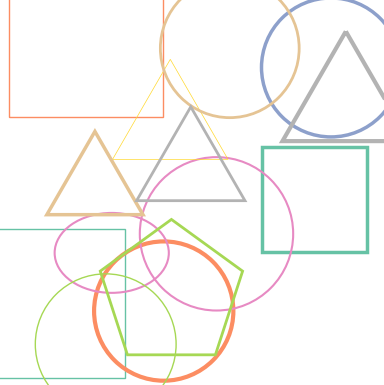[{"shape": "square", "thickness": 2.5, "radius": 0.68, "center": [0.818, 0.481]}, {"shape": "square", "thickness": 1, "radius": 0.97, "center": [0.13, 0.211]}, {"shape": "circle", "thickness": 3, "radius": 0.9, "center": [0.425, 0.192]}, {"shape": "square", "thickness": 1, "radius": 1.0, "center": [0.223, 0.896]}, {"shape": "circle", "thickness": 2.5, "radius": 0.9, "center": [0.86, 0.825]}, {"shape": "circle", "thickness": 1.5, "radius": 1.0, "center": [0.562, 0.393]}, {"shape": "oval", "thickness": 1.5, "radius": 0.74, "center": [0.29, 0.343]}, {"shape": "pentagon", "thickness": 2, "radius": 0.97, "center": [0.445, 0.236]}, {"shape": "circle", "thickness": 1, "radius": 0.91, "center": [0.275, 0.106]}, {"shape": "triangle", "thickness": 0.5, "radius": 0.87, "center": [0.442, 0.673]}, {"shape": "circle", "thickness": 2, "radius": 0.9, "center": [0.597, 0.875]}, {"shape": "triangle", "thickness": 2.5, "radius": 0.72, "center": [0.247, 0.514]}, {"shape": "triangle", "thickness": 3, "radius": 0.95, "center": [0.898, 0.728]}, {"shape": "triangle", "thickness": 2, "radius": 0.81, "center": [0.496, 0.56]}]